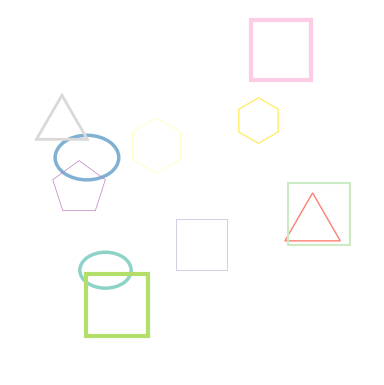[{"shape": "oval", "thickness": 2.5, "radius": 0.33, "center": [0.274, 0.298]}, {"shape": "hexagon", "thickness": 0.5, "radius": 0.36, "center": [0.406, 0.622]}, {"shape": "square", "thickness": 0.5, "radius": 0.33, "center": [0.523, 0.364]}, {"shape": "triangle", "thickness": 1, "radius": 0.42, "center": [0.812, 0.416]}, {"shape": "oval", "thickness": 2.5, "radius": 0.41, "center": [0.226, 0.591]}, {"shape": "square", "thickness": 3, "radius": 0.4, "center": [0.303, 0.208]}, {"shape": "square", "thickness": 3, "radius": 0.39, "center": [0.73, 0.87]}, {"shape": "triangle", "thickness": 2, "radius": 0.38, "center": [0.161, 0.676]}, {"shape": "pentagon", "thickness": 0.5, "radius": 0.36, "center": [0.205, 0.511]}, {"shape": "square", "thickness": 1.5, "radius": 0.4, "center": [0.829, 0.445]}, {"shape": "hexagon", "thickness": 1, "radius": 0.3, "center": [0.671, 0.687]}]